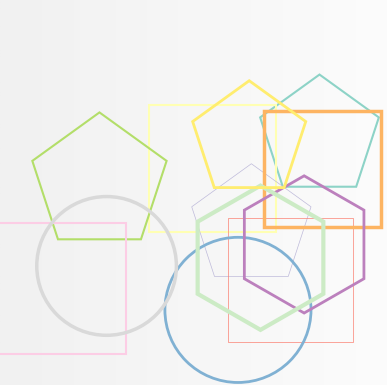[{"shape": "pentagon", "thickness": 1.5, "radius": 0.81, "center": [0.825, 0.645]}, {"shape": "square", "thickness": 1.5, "radius": 0.82, "center": [0.549, 0.563]}, {"shape": "pentagon", "thickness": 0.5, "radius": 0.81, "center": [0.649, 0.413]}, {"shape": "square", "thickness": 0.5, "radius": 0.8, "center": [0.75, 0.273]}, {"shape": "circle", "thickness": 2, "radius": 0.94, "center": [0.614, 0.195]}, {"shape": "square", "thickness": 2.5, "radius": 0.76, "center": [0.833, 0.561]}, {"shape": "pentagon", "thickness": 1.5, "radius": 0.91, "center": [0.257, 0.526]}, {"shape": "square", "thickness": 1.5, "radius": 0.85, "center": [0.155, 0.251]}, {"shape": "circle", "thickness": 2.5, "radius": 0.9, "center": [0.275, 0.309]}, {"shape": "hexagon", "thickness": 2, "radius": 0.89, "center": [0.785, 0.365]}, {"shape": "hexagon", "thickness": 3, "radius": 0.94, "center": [0.672, 0.331]}, {"shape": "pentagon", "thickness": 2, "radius": 0.77, "center": [0.643, 0.637]}]